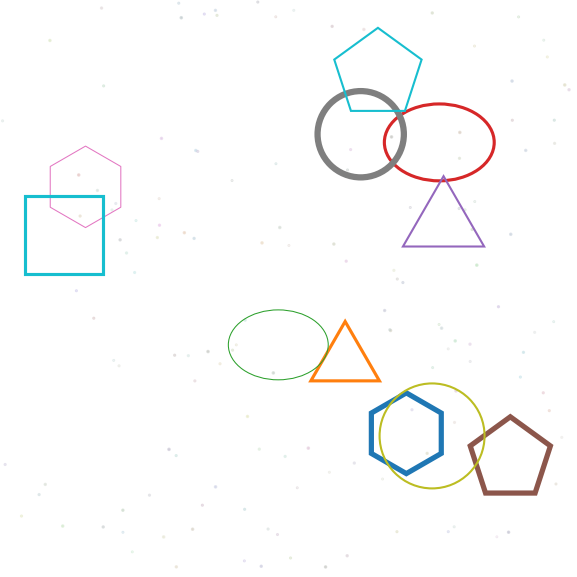[{"shape": "hexagon", "thickness": 2.5, "radius": 0.35, "center": [0.704, 0.249]}, {"shape": "triangle", "thickness": 1.5, "radius": 0.34, "center": [0.598, 0.374]}, {"shape": "oval", "thickness": 0.5, "radius": 0.43, "center": [0.482, 0.402]}, {"shape": "oval", "thickness": 1.5, "radius": 0.48, "center": [0.761, 0.753]}, {"shape": "triangle", "thickness": 1, "radius": 0.41, "center": [0.768, 0.613]}, {"shape": "pentagon", "thickness": 2.5, "radius": 0.36, "center": [0.884, 0.204]}, {"shape": "hexagon", "thickness": 0.5, "radius": 0.35, "center": [0.148, 0.676]}, {"shape": "circle", "thickness": 3, "radius": 0.37, "center": [0.625, 0.767]}, {"shape": "circle", "thickness": 1, "radius": 0.45, "center": [0.748, 0.244]}, {"shape": "square", "thickness": 1.5, "radius": 0.34, "center": [0.111, 0.592]}, {"shape": "pentagon", "thickness": 1, "radius": 0.4, "center": [0.654, 0.871]}]